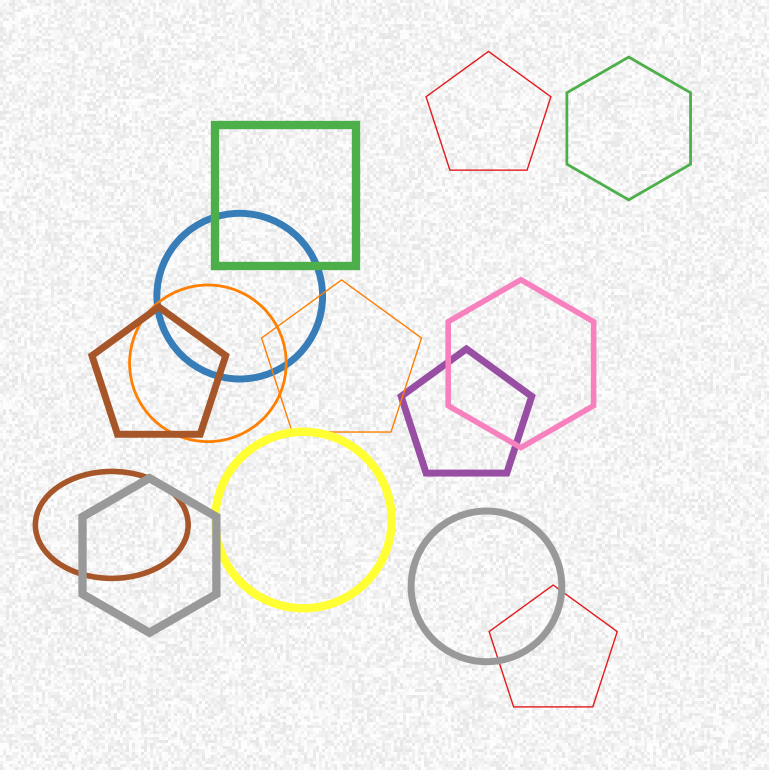[{"shape": "pentagon", "thickness": 0.5, "radius": 0.44, "center": [0.718, 0.153]}, {"shape": "pentagon", "thickness": 0.5, "radius": 0.43, "center": [0.634, 0.848]}, {"shape": "circle", "thickness": 2.5, "radius": 0.54, "center": [0.311, 0.615]}, {"shape": "hexagon", "thickness": 1, "radius": 0.46, "center": [0.817, 0.833]}, {"shape": "square", "thickness": 3, "radius": 0.46, "center": [0.371, 0.746]}, {"shape": "pentagon", "thickness": 2.5, "radius": 0.45, "center": [0.606, 0.458]}, {"shape": "pentagon", "thickness": 0.5, "radius": 0.55, "center": [0.444, 0.527]}, {"shape": "circle", "thickness": 1, "radius": 0.51, "center": [0.27, 0.528]}, {"shape": "circle", "thickness": 3, "radius": 0.57, "center": [0.394, 0.325]}, {"shape": "pentagon", "thickness": 2.5, "radius": 0.46, "center": [0.206, 0.51]}, {"shape": "oval", "thickness": 2, "radius": 0.5, "center": [0.145, 0.318]}, {"shape": "hexagon", "thickness": 2, "radius": 0.55, "center": [0.676, 0.528]}, {"shape": "circle", "thickness": 2.5, "radius": 0.49, "center": [0.632, 0.239]}, {"shape": "hexagon", "thickness": 3, "radius": 0.5, "center": [0.194, 0.279]}]